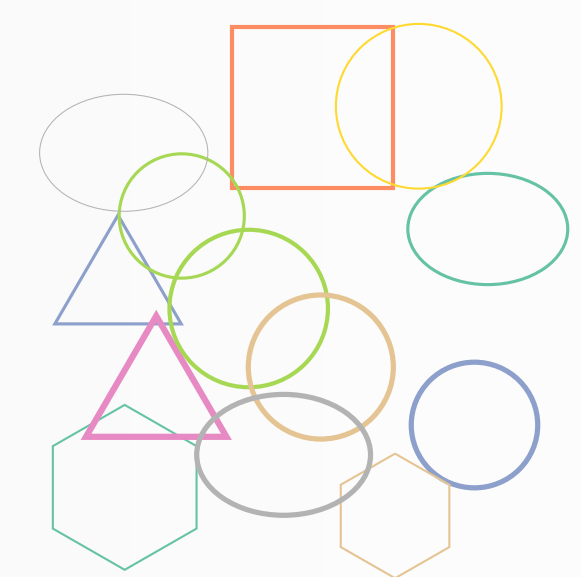[{"shape": "hexagon", "thickness": 1, "radius": 0.71, "center": [0.215, 0.155]}, {"shape": "oval", "thickness": 1.5, "radius": 0.69, "center": [0.839, 0.603]}, {"shape": "square", "thickness": 2, "radius": 0.69, "center": [0.538, 0.813]}, {"shape": "triangle", "thickness": 1.5, "radius": 0.63, "center": [0.203, 0.501]}, {"shape": "circle", "thickness": 2.5, "radius": 0.54, "center": [0.816, 0.263]}, {"shape": "triangle", "thickness": 3, "radius": 0.7, "center": [0.269, 0.312]}, {"shape": "circle", "thickness": 2, "radius": 0.68, "center": [0.428, 0.465]}, {"shape": "circle", "thickness": 1.5, "radius": 0.54, "center": [0.313, 0.625]}, {"shape": "circle", "thickness": 1, "radius": 0.71, "center": [0.72, 0.815]}, {"shape": "hexagon", "thickness": 1, "radius": 0.54, "center": [0.68, 0.106]}, {"shape": "circle", "thickness": 2.5, "radius": 0.62, "center": [0.552, 0.364]}, {"shape": "oval", "thickness": 2.5, "radius": 0.75, "center": [0.488, 0.212]}, {"shape": "oval", "thickness": 0.5, "radius": 0.72, "center": [0.213, 0.735]}]